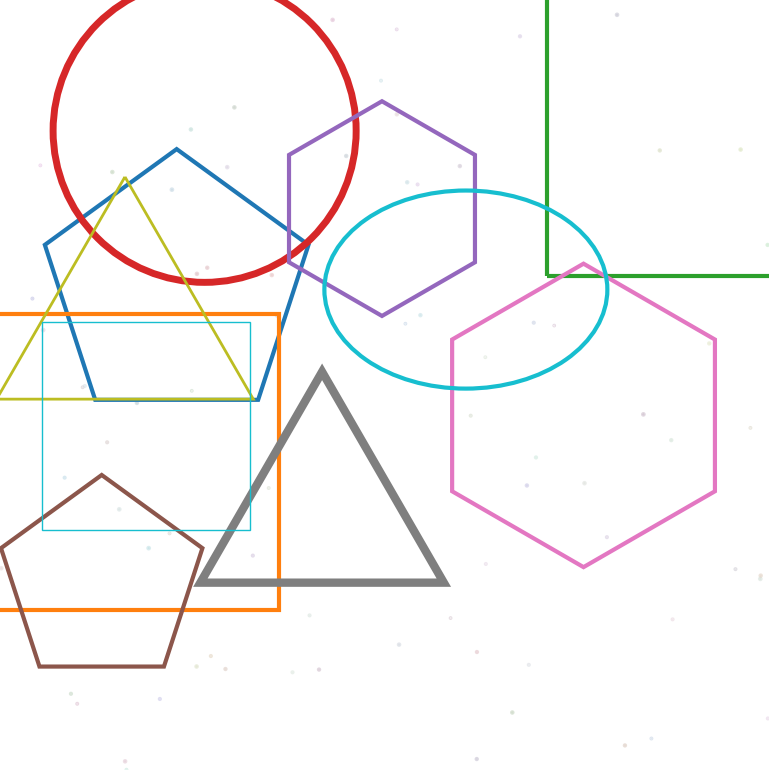[{"shape": "pentagon", "thickness": 1.5, "radius": 0.9, "center": [0.229, 0.626]}, {"shape": "square", "thickness": 1.5, "radius": 0.96, "center": [0.17, 0.4]}, {"shape": "square", "thickness": 1.5, "radius": 0.9, "center": [0.89, 0.822]}, {"shape": "circle", "thickness": 2.5, "radius": 0.98, "center": [0.266, 0.83]}, {"shape": "hexagon", "thickness": 1.5, "radius": 0.7, "center": [0.496, 0.729]}, {"shape": "pentagon", "thickness": 1.5, "radius": 0.69, "center": [0.132, 0.246]}, {"shape": "hexagon", "thickness": 1.5, "radius": 0.99, "center": [0.758, 0.461]}, {"shape": "triangle", "thickness": 3, "radius": 0.91, "center": [0.418, 0.335]}, {"shape": "triangle", "thickness": 1, "radius": 0.96, "center": [0.162, 0.578]}, {"shape": "oval", "thickness": 1.5, "radius": 0.92, "center": [0.605, 0.624]}, {"shape": "square", "thickness": 0.5, "radius": 0.68, "center": [0.19, 0.446]}]